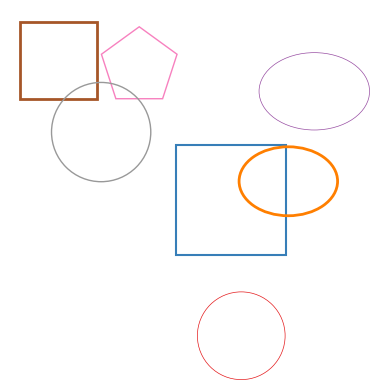[{"shape": "circle", "thickness": 0.5, "radius": 0.57, "center": [0.627, 0.128]}, {"shape": "square", "thickness": 1.5, "radius": 0.71, "center": [0.599, 0.481]}, {"shape": "oval", "thickness": 0.5, "radius": 0.72, "center": [0.816, 0.763]}, {"shape": "oval", "thickness": 2, "radius": 0.64, "center": [0.749, 0.529]}, {"shape": "square", "thickness": 2, "radius": 0.5, "center": [0.152, 0.843]}, {"shape": "pentagon", "thickness": 1, "radius": 0.52, "center": [0.362, 0.827]}, {"shape": "circle", "thickness": 1, "radius": 0.64, "center": [0.263, 0.657]}]